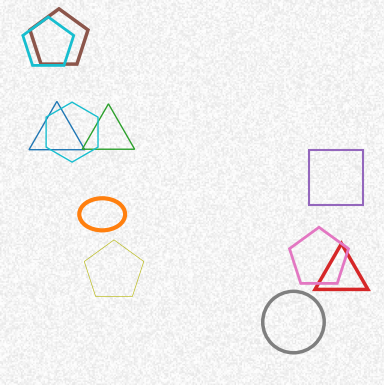[{"shape": "triangle", "thickness": 1, "radius": 0.42, "center": [0.148, 0.653]}, {"shape": "oval", "thickness": 3, "radius": 0.3, "center": [0.265, 0.443]}, {"shape": "triangle", "thickness": 1, "radius": 0.39, "center": [0.282, 0.652]}, {"shape": "triangle", "thickness": 2.5, "radius": 0.4, "center": [0.887, 0.288]}, {"shape": "square", "thickness": 1.5, "radius": 0.35, "center": [0.873, 0.539]}, {"shape": "pentagon", "thickness": 2.5, "radius": 0.4, "center": [0.153, 0.898]}, {"shape": "pentagon", "thickness": 2, "radius": 0.4, "center": [0.829, 0.329]}, {"shape": "circle", "thickness": 2.5, "radius": 0.4, "center": [0.762, 0.163]}, {"shape": "pentagon", "thickness": 0.5, "radius": 0.41, "center": [0.296, 0.296]}, {"shape": "pentagon", "thickness": 2, "radius": 0.35, "center": [0.125, 0.886]}, {"shape": "hexagon", "thickness": 1, "radius": 0.39, "center": [0.187, 0.657]}]